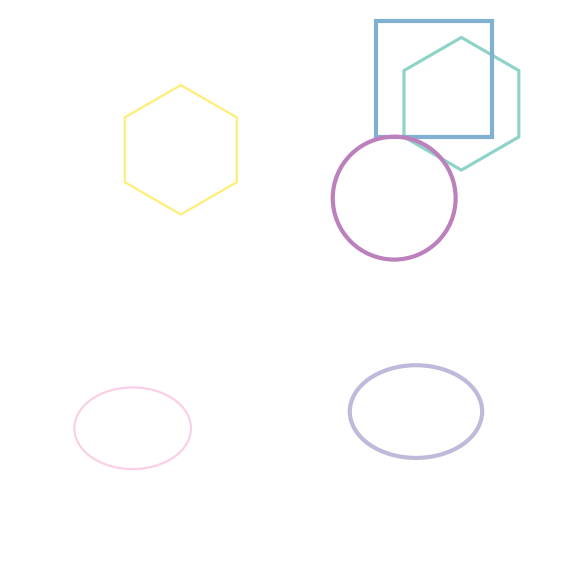[{"shape": "hexagon", "thickness": 1.5, "radius": 0.57, "center": [0.799, 0.819]}, {"shape": "oval", "thickness": 2, "radius": 0.57, "center": [0.72, 0.286]}, {"shape": "square", "thickness": 2, "radius": 0.5, "center": [0.751, 0.863]}, {"shape": "oval", "thickness": 1, "radius": 0.5, "center": [0.23, 0.258]}, {"shape": "circle", "thickness": 2, "radius": 0.53, "center": [0.683, 0.656]}, {"shape": "hexagon", "thickness": 1, "radius": 0.56, "center": [0.313, 0.74]}]